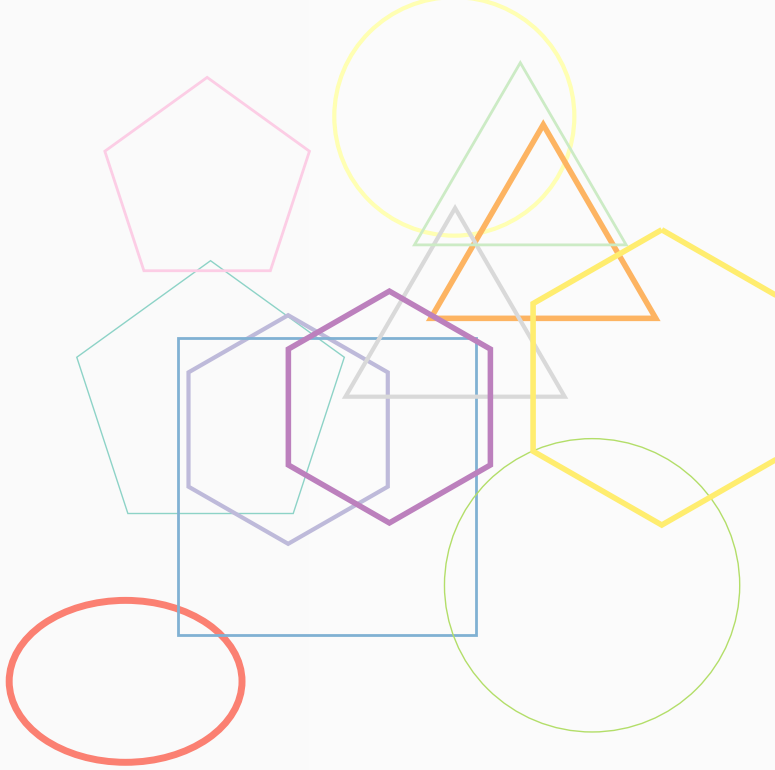[{"shape": "pentagon", "thickness": 0.5, "radius": 0.91, "center": [0.272, 0.48]}, {"shape": "circle", "thickness": 1.5, "radius": 0.77, "center": [0.586, 0.849]}, {"shape": "hexagon", "thickness": 1.5, "radius": 0.74, "center": [0.372, 0.442]}, {"shape": "oval", "thickness": 2.5, "radius": 0.75, "center": [0.162, 0.115]}, {"shape": "square", "thickness": 1, "radius": 0.96, "center": [0.422, 0.368]}, {"shape": "triangle", "thickness": 2, "radius": 0.84, "center": [0.701, 0.67]}, {"shape": "circle", "thickness": 0.5, "radius": 0.95, "center": [0.764, 0.24]}, {"shape": "pentagon", "thickness": 1, "radius": 0.69, "center": [0.267, 0.761]}, {"shape": "triangle", "thickness": 1.5, "radius": 0.82, "center": [0.587, 0.566]}, {"shape": "hexagon", "thickness": 2, "radius": 0.75, "center": [0.502, 0.471]}, {"shape": "triangle", "thickness": 1, "radius": 0.79, "center": [0.671, 0.761]}, {"shape": "hexagon", "thickness": 2, "radius": 0.96, "center": [0.854, 0.51]}]